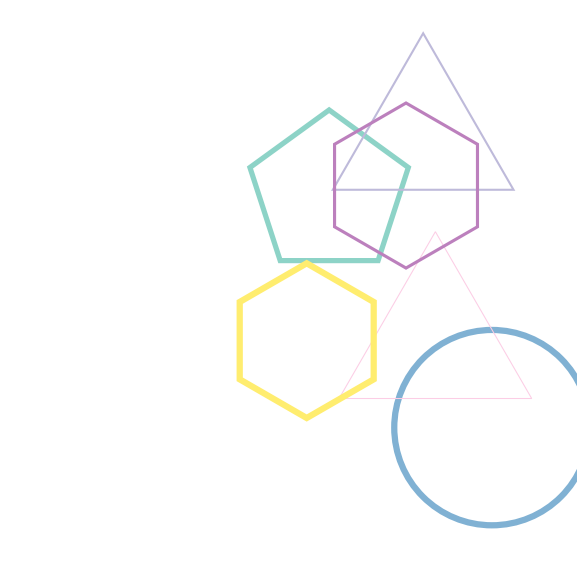[{"shape": "pentagon", "thickness": 2.5, "radius": 0.72, "center": [0.57, 0.665]}, {"shape": "triangle", "thickness": 1, "radius": 0.9, "center": [0.733, 0.761]}, {"shape": "circle", "thickness": 3, "radius": 0.85, "center": [0.852, 0.259]}, {"shape": "triangle", "thickness": 0.5, "radius": 0.96, "center": [0.754, 0.405]}, {"shape": "hexagon", "thickness": 1.5, "radius": 0.71, "center": [0.703, 0.678]}, {"shape": "hexagon", "thickness": 3, "radius": 0.67, "center": [0.531, 0.409]}]